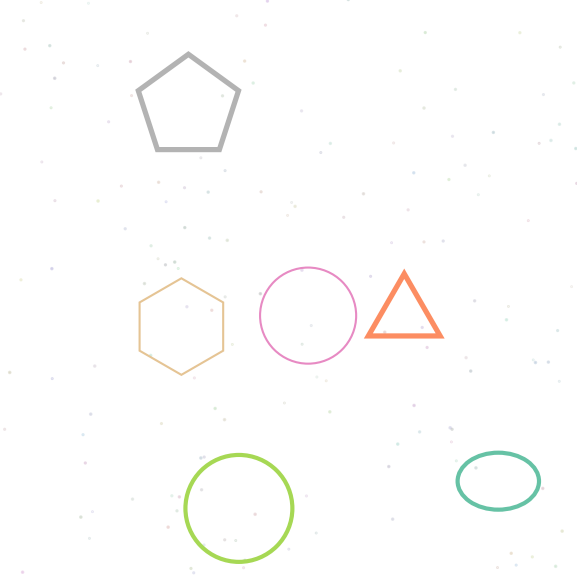[{"shape": "oval", "thickness": 2, "radius": 0.35, "center": [0.863, 0.166]}, {"shape": "triangle", "thickness": 2.5, "radius": 0.36, "center": [0.7, 0.453]}, {"shape": "circle", "thickness": 1, "radius": 0.42, "center": [0.534, 0.453]}, {"shape": "circle", "thickness": 2, "radius": 0.46, "center": [0.414, 0.119]}, {"shape": "hexagon", "thickness": 1, "radius": 0.42, "center": [0.314, 0.434]}, {"shape": "pentagon", "thickness": 2.5, "radius": 0.46, "center": [0.326, 0.814]}]